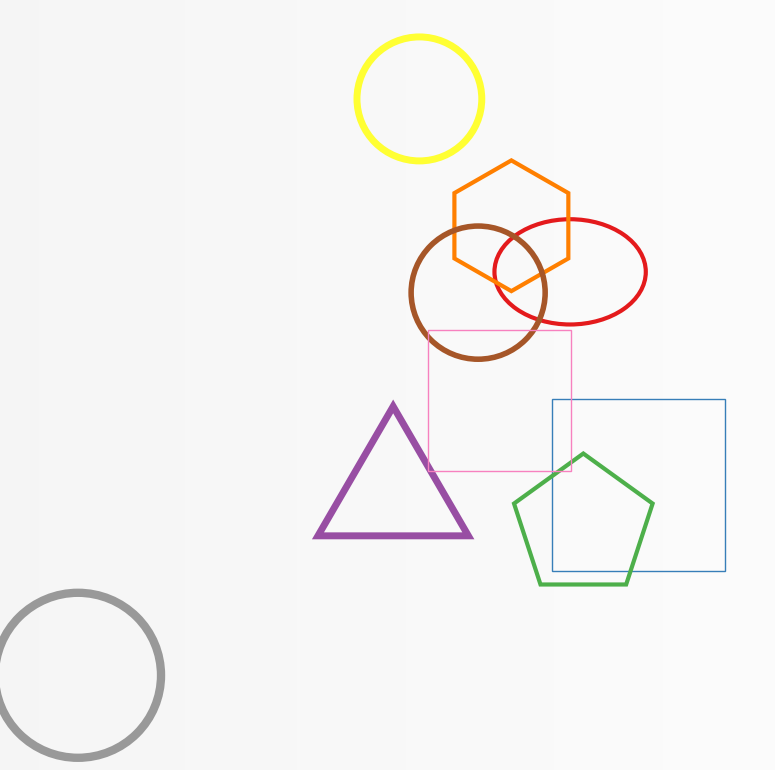[{"shape": "oval", "thickness": 1.5, "radius": 0.49, "center": [0.736, 0.647]}, {"shape": "square", "thickness": 0.5, "radius": 0.56, "center": [0.824, 0.37]}, {"shape": "pentagon", "thickness": 1.5, "radius": 0.47, "center": [0.753, 0.317]}, {"shape": "triangle", "thickness": 2.5, "radius": 0.56, "center": [0.507, 0.36]}, {"shape": "hexagon", "thickness": 1.5, "radius": 0.42, "center": [0.66, 0.707]}, {"shape": "circle", "thickness": 2.5, "radius": 0.4, "center": [0.541, 0.872]}, {"shape": "circle", "thickness": 2, "radius": 0.43, "center": [0.617, 0.62]}, {"shape": "square", "thickness": 0.5, "radius": 0.46, "center": [0.644, 0.48]}, {"shape": "circle", "thickness": 3, "radius": 0.54, "center": [0.101, 0.123]}]